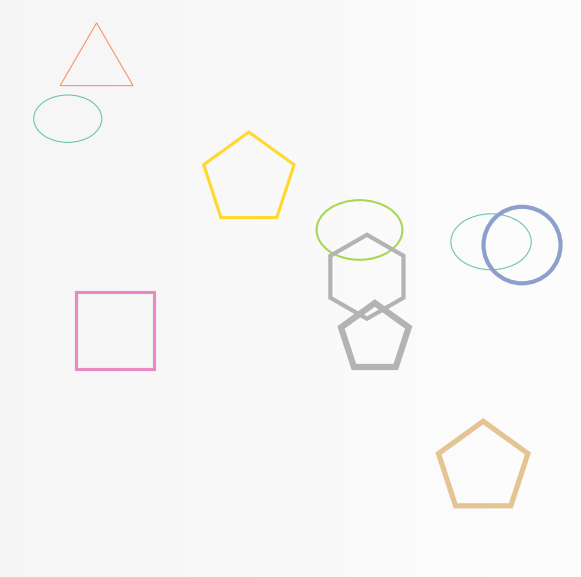[{"shape": "oval", "thickness": 0.5, "radius": 0.35, "center": [0.845, 0.58]}, {"shape": "oval", "thickness": 0.5, "radius": 0.29, "center": [0.117, 0.794]}, {"shape": "triangle", "thickness": 0.5, "radius": 0.36, "center": [0.166, 0.887]}, {"shape": "circle", "thickness": 2, "radius": 0.33, "center": [0.898, 0.575]}, {"shape": "square", "thickness": 1.5, "radius": 0.33, "center": [0.198, 0.427]}, {"shape": "oval", "thickness": 1, "radius": 0.37, "center": [0.619, 0.601]}, {"shape": "pentagon", "thickness": 1.5, "radius": 0.41, "center": [0.428, 0.689]}, {"shape": "pentagon", "thickness": 2.5, "radius": 0.4, "center": [0.831, 0.189]}, {"shape": "hexagon", "thickness": 2, "radius": 0.36, "center": [0.631, 0.52]}, {"shape": "pentagon", "thickness": 3, "radius": 0.31, "center": [0.645, 0.413]}]